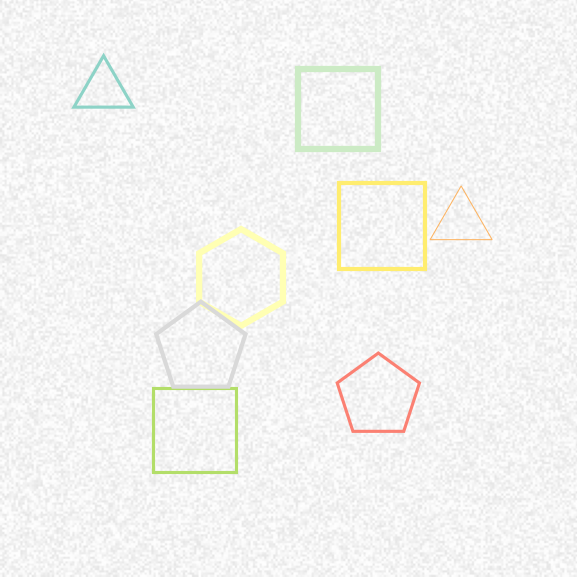[{"shape": "triangle", "thickness": 1.5, "radius": 0.3, "center": [0.179, 0.843]}, {"shape": "hexagon", "thickness": 3, "radius": 0.42, "center": [0.417, 0.519]}, {"shape": "pentagon", "thickness": 1.5, "radius": 0.37, "center": [0.655, 0.313]}, {"shape": "triangle", "thickness": 0.5, "radius": 0.31, "center": [0.799, 0.615]}, {"shape": "square", "thickness": 1.5, "radius": 0.36, "center": [0.337, 0.255]}, {"shape": "pentagon", "thickness": 2, "radius": 0.41, "center": [0.348, 0.395]}, {"shape": "square", "thickness": 3, "radius": 0.35, "center": [0.585, 0.81]}, {"shape": "square", "thickness": 2, "radius": 0.37, "center": [0.662, 0.608]}]